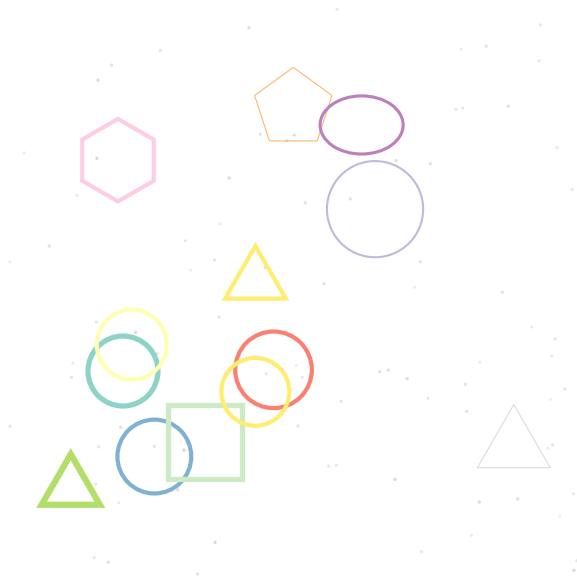[{"shape": "circle", "thickness": 2.5, "radius": 0.3, "center": [0.213, 0.357]}, {"shape": "circle", "thickness": 2, "radius": 0.3, "center": [0.228, 0.402]}, {"shape": "circle", "thickness": 1, "radius": 0.42, "center": [0.649, 0.637]}, {"shape": "circle", "thickness": 2, "radius": 0.33, "center": [0.474, 0.359]}, {"shape": "circle", "thickness": 2, "radius": 0.32, "center": [0.267, 0.209]}, {"shape": "pentagon", "thickness": 0.5, "radius": 0.35, "center": [0.508, 0.812]}, {"shape": "triangle", "thickness": 3, "radius": 0.29, "center": [0.123, 0.154]}, {"shape": "hexagon", "thickness": 2, "radius": 0.36, "center": [0.204, 0.722]}, {"shape": "triangle", "thickness": 0.5, "radius": 0.36, "center": [0.89, 0.226]}, {"shape": "oval", "thickness": 1.5, "radius": 0.36, "center": [0.626, 0.783]}, {"shape": "square", "thickness": 2.5, "radius": 0.32, "center": [0.355, 0.234]}, {"shape": "triangle", "thickness": 2, "radius": 0.3, "center": [0.442, 0.512]}, {"shape": "circle", "thickness": 2, "radius": 0.29, "center": [0.442, 0.321]}]